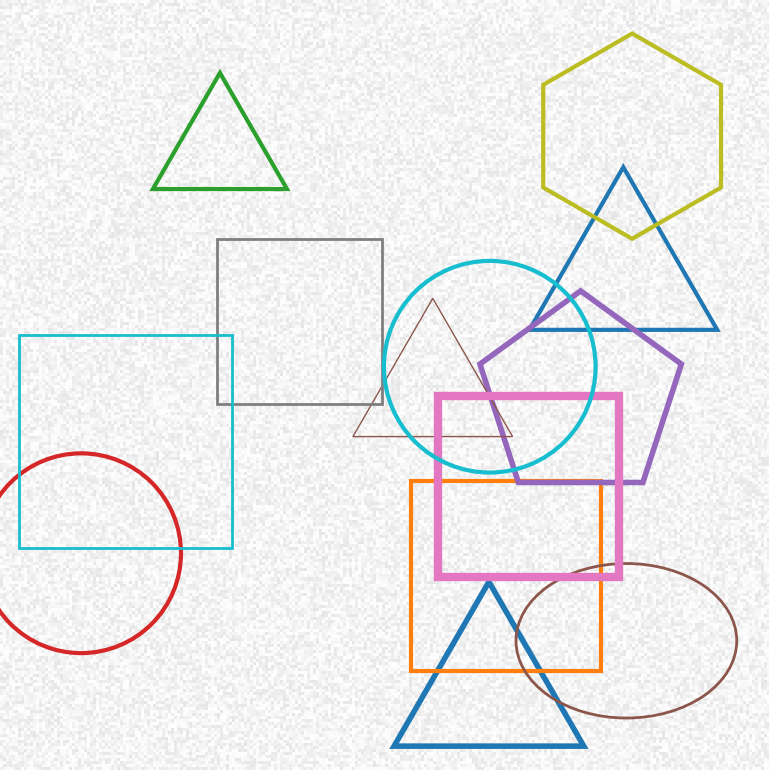[{"shape": "triangle", "thickness": 2, "radius": 0.71, "center": [0.635, 0.102]}, {"shape": "triangle", "thickness": 1.5, "radius": 0.7, "center": [0.81, 0.642]}, {"shape": "square", "thickness": 1.5, "radius": 0.62, "center": [0.657, 0.252]}, {"shape": "triangle", "thickness": 1.5, "radius": 0.5, "center": [0.286, 0.805]}, {"shape": "circle", "thickness": 1.5, "radius": 0.65, "center": [0.105, 0.282]}, {"shape": "pentagon", "thickness": 2, "radius": 0.69, "center": [0.754, 0.485]}, {"shape": "oval", "thickness": 1, "radius": 0.72, "center": [0.813, 0.168]}, {"shape": "triangle", "thickness": 0.5, "radius": 0.6, "center": [0.562, 0.493]}, {"shape": "square", "thickness": 3, "radius": 0.59, "center": [0.686, 0.369]}, {"shape": "square", "thickness": 1, "radius": 0.54, "center": [0.389, 0.582]}, {"shape": "hexagon", "thickness": 1.5, "radius": 0.67, "center": [0.821, 0.823]}, {"shape": "square", "thickness": 1, "radius": 0.69, "center": [0.163, 0.427]}, {"shape": "circle", "thickness": 1.5, "radius": 0.69, "center": [0.636, 0.524]}]